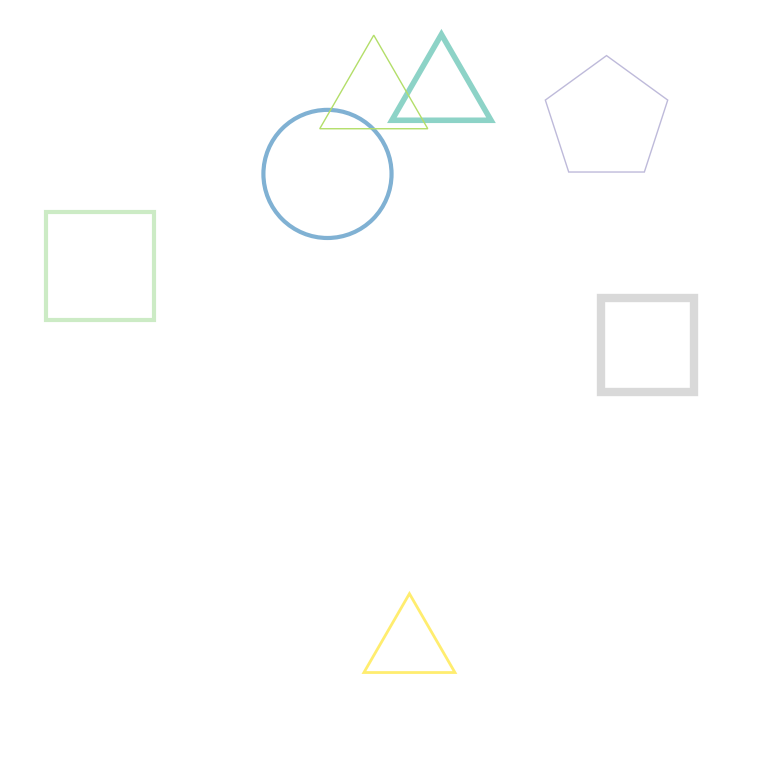[{"shape": "triangle", "thickness": 2, "radius": 0.37, "center": [0.573, 0.881]}, {"shape": "pentagon", "thickness": 0.5, "radius": 0.42, "center": [0.788, 0.844]}, {"shape": "circle", "thickness": 1.5, "radius": 0.42, "center": [0.425, 0.774]}, {"shape": "triangle", "thickness": 0.5, "radius": 0.41, "center": [0.485, 0.873]}, {"shape": "square", "thickness": 3, "radius": 0.3, "center": [0.841, 0.552]}, {"shape": "square", "thickness": 1.5, "radius": 0.35, "center": [0.13, 0.655]}, {"shape": "triangle", "thickness": 1, "radius": 0.34, "center": [0.532, 0.161]}]